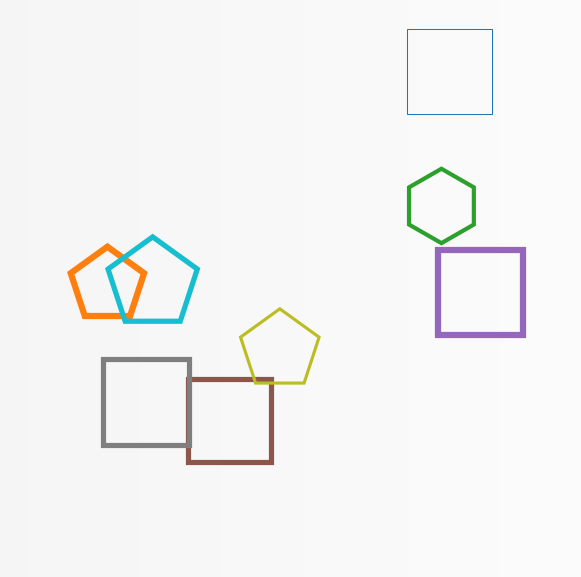[{"shape": "square", "thickness": 0.5, "radius": 0.36, "center": [0.774, 0.876]}, {"shape": "pentagon", "thickness": 3, "radius": 0.33, "center": [0.185, 0.506]}, {"shape": "hexagon", "thickness": 2, "radius": 0.32, "center": [0.759, 0.643]}, {"shape": "square", "thickness": 3, "radius": 0.37, "center": [0.826, 0.493]}, {"shape": "square", "thickness": 2.5, "radius": 0.36, "center": [0.395, 0.271]}, {"shape": "square", "thickness": 2.5, "radius": 0.37, "center": [0.251, 0.302]}, {"shape": "pentagon", "thickness": 1.5, "radius": 0.36, "center": [0.481, 0.393]}, {"shape": "pentagon", "thickness": 2.5, "radius": 0.4, "center": [0.263, 0.508]}]